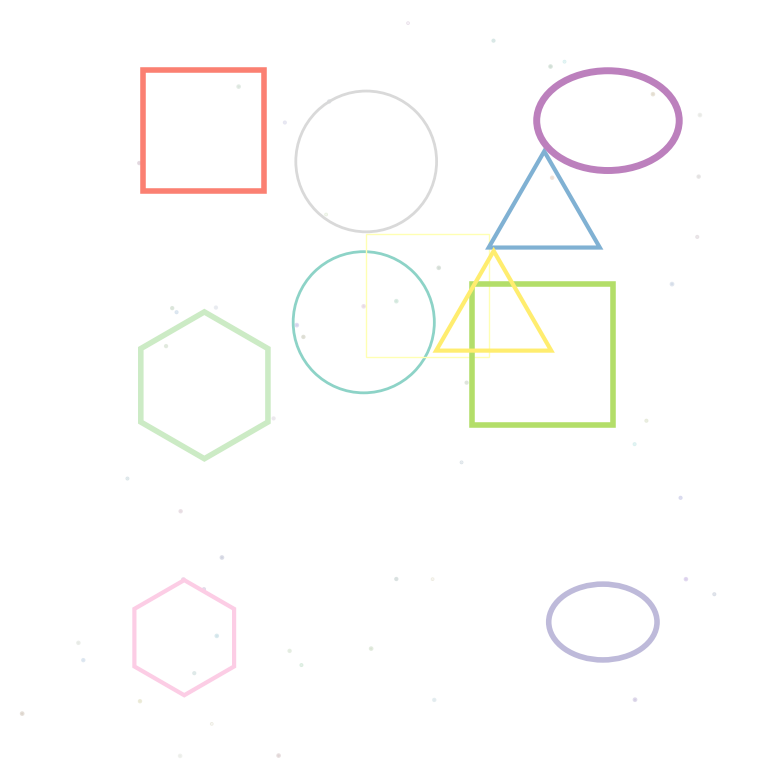[{"shape": "circle", "thickness": 1, "radius": 0.46, "center": [0.472, 0.581]}, {"shape": "square", "thickness": 0.5, "radius": 0.4, "center": [0.555, 0.616]}, {"shape": "oval", "thickness": 2, "radius": 0.35, "center": [0.783, 0.192]}, {"shape": "square", "thickness": 2, "radius": 0.39, "center": [0.264, 0.831]}, {"shape": "triangle", "thickness": 1.5, "radius": 0.42, "center": [0.707, 0.72]}, {"shape": "square", "thickness": 2, "radius": 0.46, "center": [0.704, 0.54]}, {"shape": "hexagon", "thickness": 1.5, "radius": 0.37, "center": [0.239, 0.172]}, {"shape": "circle", "thickness": 1, "radius": 0.46, "center": [0.476, 0.79]}, {"shape": "oval", "thickness": 2.5, "radius": 0.46, "center": [0.79, 0.843]}, {"shape": "hexagon", "thickness": 2, "radius": 0.48, "center": [0.265, 0.5]}, {"shape": "triangle", "thickness": 1.5, "radius": 0.43, "center": [0.641, 0.588]}]